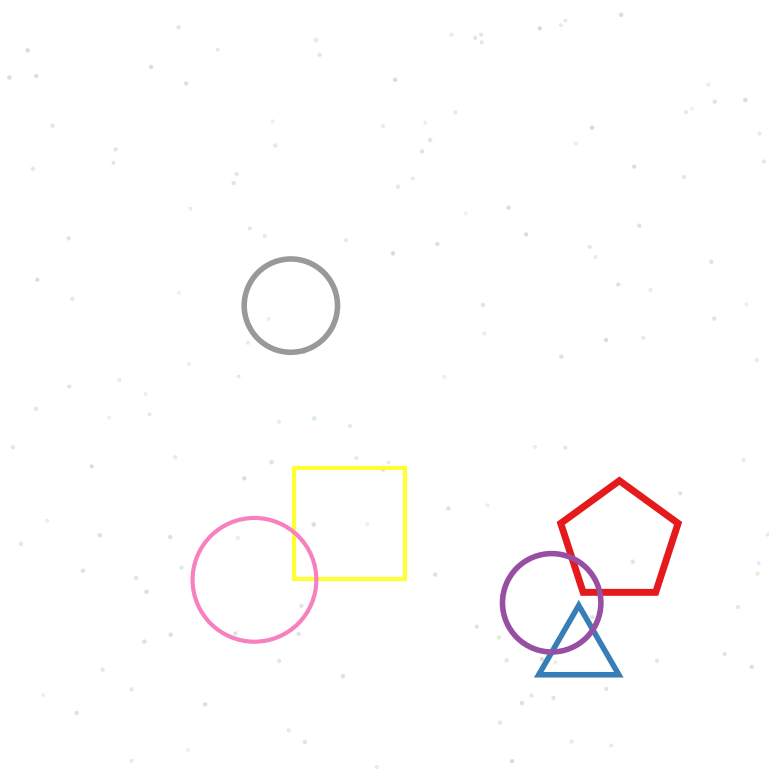[{"shape": "pentagon", "thickness": 2.5, "radius": 0.4, "center": [0.804, 0.296]}, {"shape": "triangle", "thickness": 2, "radius": 0.3, "center": [0.752, 0.154]}, {"shape": "circle", "thickness": 2, "radius": 0.32, "center": [0.716, 0.217]}, {"shape": "square", "thickness": 1.5, "radius": 0.36, "center": [0.454, 0.32]}, {"shape": "circle", "thickness": 1.5, "radius": 0.4, "center": [0.33, 0.247]}, {"shape": "circle", "thickness": 2, "radius": 0.3, "center": [0.378, 0.603]}]